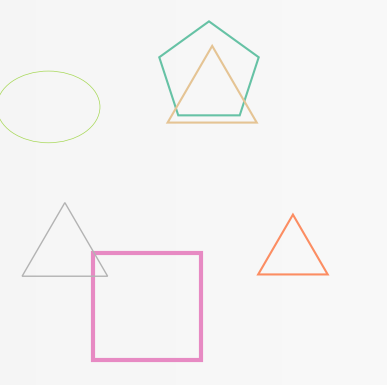[{"shape": "pentagon", "thickness": 1.5, "radius": 0.67, "center": [0.539, 0.81]}, {"shape": "triangle", "thickness": 1.5, "radius": 0.52, "center": [0.756, 0.339]}, {"shape": "square", "thickness": 3, "radius": 0.69, "center": [0.379, 0.204]}, {"shape": "oval", "thickness": 0.5, "radius": 0.67, "center": [0.125, 0.722]}, {"shape": "triangle", "thickness": 1.5, "radius": 0.66, "center": [0.548, 0.748]}, {"shape": "triangle", "thickness": 1, "radius": 0.64, "center": [0.167, 0.346]}]